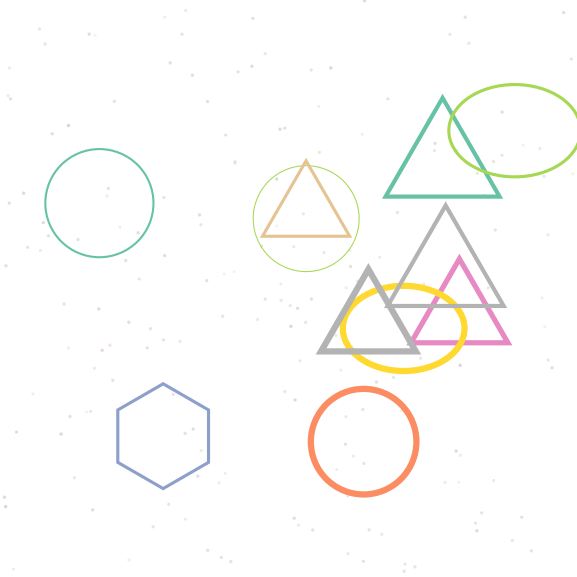[{"shape": "circle", "thickness": 1, "radius": 0.47, "center": [0.172, 0.647]}, {"shape": "triangle", "thickness": 2, "radius": 0.57, "center": [0.766, 0.716]}, {"shape": "circle", "thickness": 3, "radius": 0.46, "center": [0.63, 0.234]}, {"shape": "hexagon", "thickness": 1.5, "radius": 0.45, "center": [0.283, 0.244]}, {"shape": "triangle", "thickness": 2.5, "radius": 0.48, "center": [0.796, 0.454]}, {"shape": "circle", "thickness": 0.5, "radius": 0.46, "center": [0.53, 0.621]}, {"shape": "oval", "thickness": 1.5, "radius": 0.57, "center": [0.891, 0.773]}, {"shape": "oval", "thickness": 3, "radius": 0.53, "center": [0.699, 0.43]}, {"shape": "triangle", "thickness": 1.5, "radius": 0.44, "center": [0.53, 0.634]}, {"shape": "triangle", "thickness": 2, "radius": 0.58, "center": [0.772, 0.527]}, {"shape": "triangle", "thickness": 3, "radius": 0.47, "center": [0.638, 0.438]}]